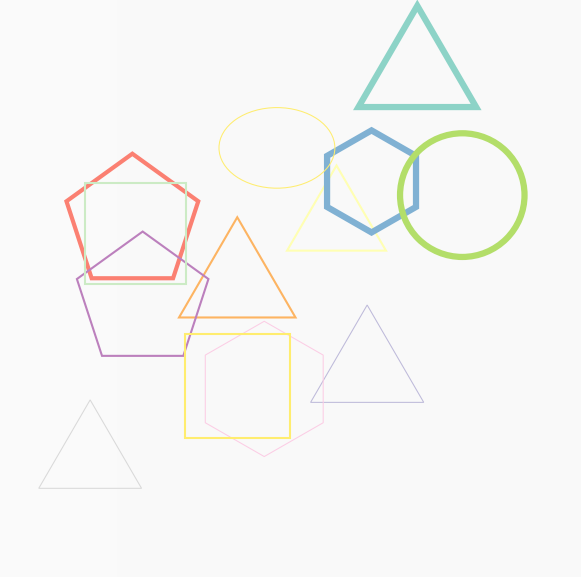[{"shape": "triangle", "thickness": 3, "radius": 0.58, "center": [0.718, 0.872]}, {"shape": "triangle", "thickness": 1, "radius": 0.49, "center": [0.579, 0.614]}, {"shape": "triangle", "thickness": 0.5, "radius": 0.56, "center": [0.632, 0.359]}, {"shape": "pentagon", "thickness": 2, "radius": 0.6, "center": [0.228, 0.614]}, {"shape": "hexagon", "thickness": 3, "radius": 0.44, "center": [0.639, 0.685]}, {"shape": "triangle", "thickness": 1, "radius": 0.58, "center": [0.408, 0.507]}, {"shape": "circle", "thickness": 3, "radius": 0.54, "center": [0.795, 0.661]}, {"shape": "hexagon", "thickness": 0.5, "radius": 0.59, "center": [0.455, 0.326]}, {"shape": "triangle", "thickness": 0.5, "radius": 0.51, "center": [0.155, 0.205]}, {"shape": "pentagon", "thickness": 1, "radius": 0.59, "center": [0.245, 0.479]}, {"shape": "square", "thickness": 1, "radius": 0.44, "center": [0.233, 0.595]}, {"shape": "square", "thickness": 1, "radius": 0.45, "center": [0.409, 0.33]}, {"shape": "oval", "thickness": 0.5, "radius": 0.5, "center": [0.476, 0.743]}]